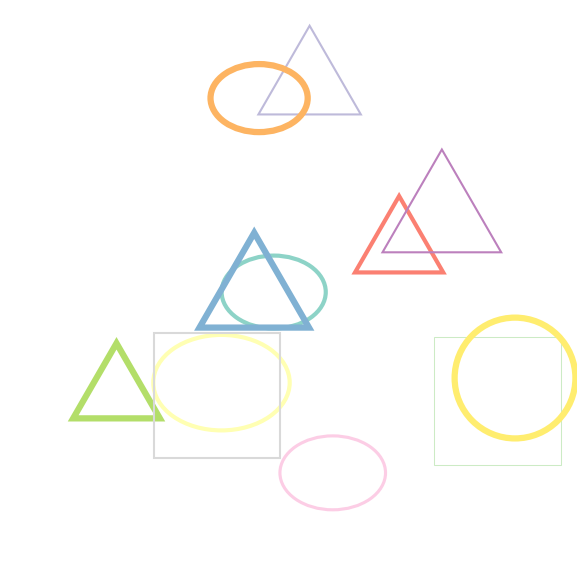[{"shape": "oval", "thickness": 2, "radius": 0.45, "center": [0.474, 0.493]}, {"shape": "oval", "thickness": 2, "radius": 0.59, "center": [0.384, 0.337]}, {"shape": "triangle", "thickness": 1, "radius": 0.51, "center": [0.536, 0.852]}, {"shape": "triangle", "thickness": 2, "radius": 0.44, "center": [0.691, 0.571]}, {"shape": "triangle", "thickness": 3, "radius": 0.55, "center": [0.44, 0.487]}, {"shape": "oval", "thickness": 3, "radius": 0.42, "center": [0.449, 0.829]}, {"shape": "triangle", "thickness": 3, "radius": 0.43, "center": [0.202, 0.318]}, {"shape": "oval", "thickness": 1.5, "radius": 0.46, "center": [0.576, 0.18]}, {"shape": "square", "thickness": 1, "radius": 0.54, "center": [0.375, 0.314]}, {"shape": "triangle", "thickness": 1, "radius": 0.59, "center": [0.765, 0.622]}, {"shape": "square", "thickness": 0.5, "radius": 0.55, "center": [0.861, 0.305]}, {"shape": "circle", "thickness": 3, "radius": 0.52, "center": [0.892, 0.345]}]